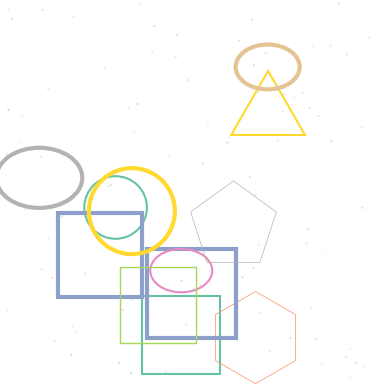[{"shape": "circle", "thickness": 1.5, "radius": 0.41, "center": [0.3, 0.461]}, {"shape": "square", "thickness": 1.5, "radius": 0.51, "center": [0.471, 0.13]}, {"shape": "hexagon", "thickness": 0.5, "radius": 0.6, "center": [0.664, 0.123]}, {"shape": "square", "thickness": 3, "radius": 0.58, "center": [0.497, 0.237]}, {"shape": "square", "thickness": 3, "radius": 0.55, "center": [0.259, 0.337]}, {"shape": "oval", "thickness": 1.5, "radius": 0.4, "center": [0.471, 0.297]}, {"shape": "square", "thickness": 1, "radius": 0.5, "center": [0.41, 0.207]}, {"shape": "circle", "thickness": 3, "radius": 0.56, "center": [0.343, 0.452]}, {"shape": "triangle", "thickness": 1.5, "radius": 0.55, "center": [0.696, 0.705]}, {"shape": "oval", "thickness": 3, "radius": 0.42, "center": [0.695, 0.826]}, {"shape": "oval", "thickness": 3, "radius": 0.56, "center": [0.102, 0.538]}, {"shape": "pentagon", "thickness": 0.5, "radius": 0.58, "center": [0.606, 0.413]}]